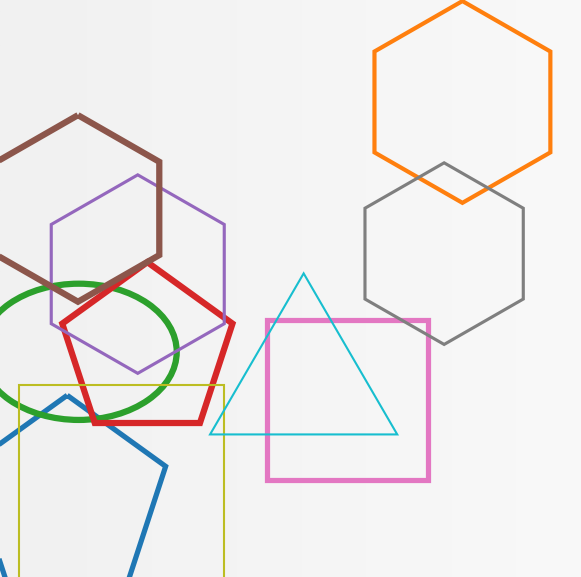[{"shape": "pentagon", "thickness": 2.5, "radius": 0.89, "center": [0.116, 0.137]}, {"shape": "hexagon", "thickness": 2, "radius": 0.87, "center": [0.796, 0.823]}, {"shape": "oval", "thickness": 3, "radius": 0.84, "center": [0.136, 0.39]}, {"shape": "pentagon", "thickness": 3, "radius": 0.77, "center": [0.254, 0.391]}, {"shape": "hexagon", "thickness": 1.5, "radius": 0.86, "center": [0.237, 0.525]}, {"shape": "hexagon", "thickness": 3, "radius": 0.81, "center": [0.134, 0.638]}, {"shape": "square", "thickness": 2.5, "radius": 0.69, "center": [0.599, 0.307]}, {"shape": "hexagon", "thickness": 1.5, "radius": 0.79, "center": [0.764, 0.56]}, {"shape": "square", "thickness": 1, "radius": 0.88, "center": [0.208, 0.155]}, {"shape": "triangle", "thickness": 1, "radius": 0.93, "center": [0.522, 0.34]}]